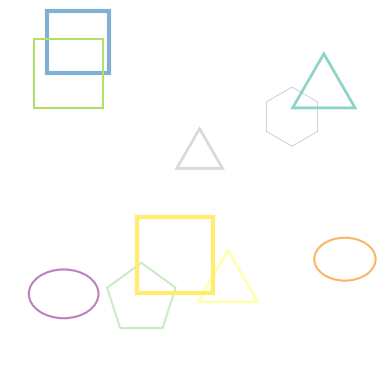[{"shape": "triangle", "thickness": 2, "radius": 0.47, "center": [0.841, 0.767]}, {"shape": "triangle", "thickness": 2, "radius": 0.44, "center": [0.592, 0.261]}, {"shape": "hexagon", "thickness": 0.5, "radius": 0.38, "center": [0.759, 0.697]}, {"shape": "square", "thickness": 3, "radius": 0.4, "center": [0.202, 0.891]}, {"shape": "oval", "thickness": 1.5, "radius": 0.4, "center": [0.896, 0.327]}, {"shape": "square", "thickness": 1.5, "radius": 0.45, "center": [0.179, 0.81]}, {"shape": "triangle", "thickness": 2, "radius": 0.34, "center": [0.518, 0.597]}, {"shape": "oval", "thickness": 1.5, "radius": 0.45, "center": [0.165, 0.237]}, {"shape": "pentagon", "thickness": 1.5, "radius": 0.47, "center": [0.367, 0.224]}, {"shape": "square", "thickness": 3, "radius": 0.49, "center": [0.455, 0.338]}]